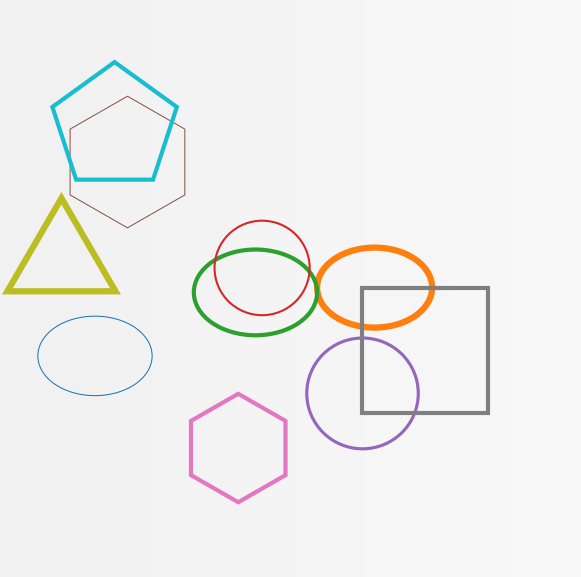[{"shape": "oval", "thickness": 0.5, "radius": 0.49, "center": [0.163, 0.383]}, {"shape": "oval", "thickness": 3, "radius": 0.49, "center": [0.644, 0.501]}, {"shape": "oval", "thickness": 2, "radius": 0.53, "center": [0.44, 0.493]}, {"shape": "circle", "thickness": 1, "radius": 0.41, "center": [0.451, 0.535]}, {"shape": "circle", "thickness": 1.5, "radius": 0.48, "center": [0.624, 0.318]}, {"shape": "hexagon", "thickness": 0.5, "radius": 0.57, "center": [0.219, 0.719]}, {"shape": "hexagon", "thickness": 2, "radius": 0.47, "center": [0.41, 0.223]}, {"shape": "square", "thickness": 2, "radius": 0.54, "center": [0.731, 0.393]}, {"shape": "triangle", "thickness": 3, "radius": 0.54, "center": [0.106, 0.548]}, {"shape": "pentagon", "thickness": 2, "radius": 0.56, "center": [0.197, 0.779]}]